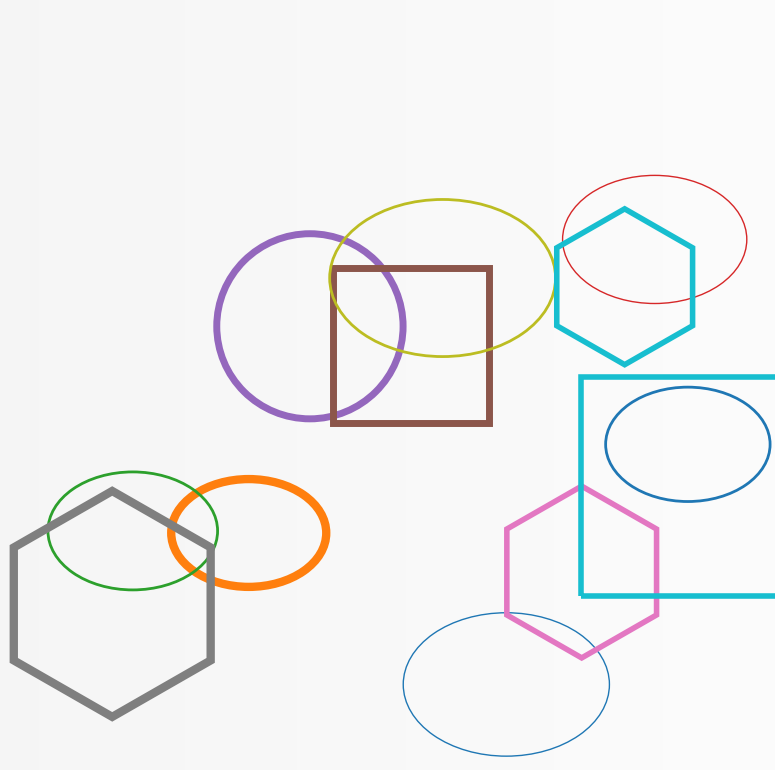[{"shape": "oval", "thickness": 1, "radius": 0.53, "center": [0.888, 0.423]}, {"shape": "oval", "thickness": 0.5, "radius": 0.67, "center": [0.653, 0.111]}, {"shape": "oval", "thickness": 3, "radius": 0.5, "center": [0.321, 0.308]}, {"shape": "oval", "thickness": 1, "radius": 0.55, "center": [0.171, 0.311]}, {"shape": "oval", "thickness": 0.5, "radius": 0.59, "center": [0.845, 0.689]}, {"shape": "circle", "thickness": 2.5, "radius": 0.6, "center": [0.4, 0.576]}, {"shape": "square", "thickness": 2.5, "radius": 0.5, "center": [0.53, 0.551]}, {"shape": "hexagon", "thickness": 2, "radius": 0.56, "center": [0.751, 0.257]}, {"shape": "hexagon", "thickness": 3, "radius": 0.73, "center": [0.145, 0.216]}, {"shape": "oval", "thickness": 1, "radius": 0.73, "center": [0.571, 0.639]}, {"shape": "square", "thickness": 2, "radius": 0.71, "center": [0.892, 0.368]}, {"shape": "hexagon", "thickness": 2, "radius": 0.51, "center": [0.806, 0.628]}]